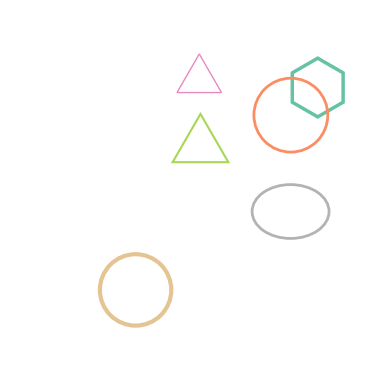[{"shape": "hexagon", "thickness": 2.5, "radius": 0.38, "center": [0.825, 0.773]}, {"shape": "circle", "thickness": 2, "radius": 0.48, "center": [0.755, 0.701]}, {"shape": "triangle", "thickness": 1, "radius": 0.33, "center": [0.518, 0.793]}, {"shape": "triangle", "thickness": 1.5, "radius": 0.42, "center": [0.521, 0.62]}, {"shape": "circle", "thickness": 3, "radius": 0.46, "center": [0.352, 0.247]}, {"shape": "oval", "thickness": 2, "radius": 0.5, "center": [0.755, 0.451]}]